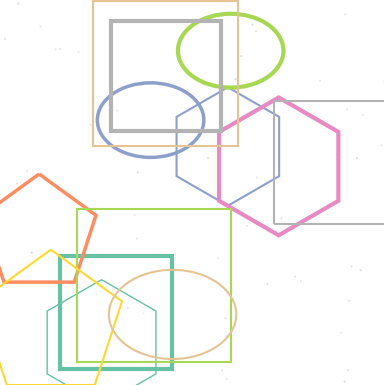[{"shape": "square", "thickness": 3, "radius": 0.73, "center": [0.301, 0.189]}, {"shape": "hexagon", "thickness": 1, "radius": 0.82, "center": [0.264, 0.11]}, {"shape": "pentagon", "thickness": 2.5, "radius": 0.78, "center": [0.102, 0.393]}, {"shape": "oval", "thickness": 2.5, "radius": 0.69, "center": [0.391, 0.688]}, {"shape": "hexagon", "thickness": 1.5, "radius": 0.77, "center": [0.592, 0.619]}, {"shape": "hexagon", "thickness": 3, "radius": 0.89, "center": [0.724, 0.568]}, {"shape": "oval", "thickness": 3, "radius": 0.68, "center": [0.599, 0.868]}, {"shape": "square", "thickness": 1.5, "radius": 1.0, "center": [0.4, 0.258]}, {"shape": "pentagon", "thickness": 1.5, "radius": 0.97, "center": [0.132, 0.157]}, {"shape": "square", "thickness": 1.5, "radius": 0.94, "center": [0.43, 0.81]}, {"shape": "oval", "thickness": 1.5, "radius": 0.83, "center": [0.448, 0.183]}, {"shape": "square", "thickness": 3, "radius": 0.72, "center": [0.432, 0.802]}, {"shape": "square", "thickness": 1.5, "radius": 0.8, "center": [0.872, 0.577]}]